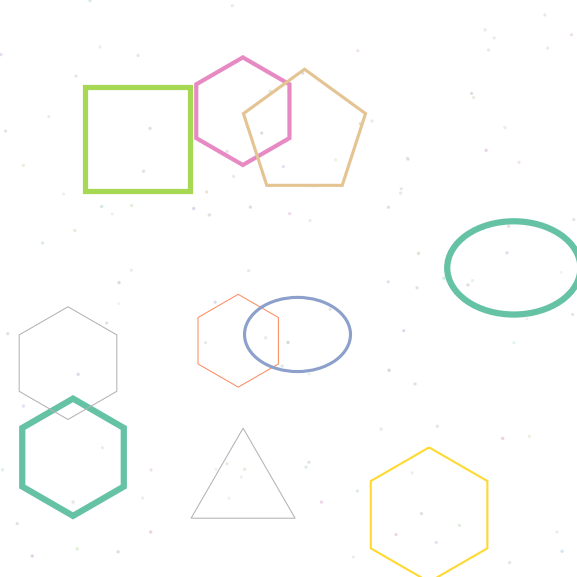[{"shape": "oval", "thickness": 3, "radius": 0.58, "center": [0.89, 0.535]}, {"shape": "hexagon", "thickness": 3, "radius": 0.51, "center": [0.126, 0.207]}, {"shape": "hexagon", "thickness": 0.5, "radius": 0.4, "center": [0.412, 0.409]}, {"shape": "oval", "thickness": 1.5, "radius": 0.46, "center": [0.515, 0.42]}, {"shape": "hexagon", "thickness": 2, "radius": 0.47, "center": [0.421, 0.807]}, {"shape": "square", "thickness": 2.5, "radius": 0.45, "center": [0.238, 0.759]}, {"shape": "hexagon", "thickness": 1, "radius": 0.58, "center": [0.743, 0.108]}, {"shape": "pentagon", "thickness": 1.5, "radius": 0.56, "center": [0.527, 0.768]}, {"shape": "triangle", "thickness": 0.5, "radius": 0.52, "center": [0.421, 0.154]}, {"shape": "hexagon", "thickness": 0.5, "radius": 0.49, "center": [0.118, 0.37]}]